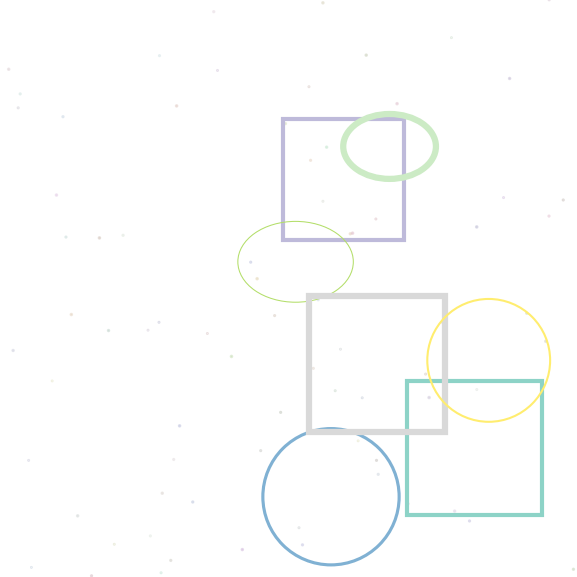[{"shape": "square", "thickness": 2, "radius": 0.58, "center": [0.821, 0.224]}, {"shape": "square", "thickness": 2, "radius": 0.52, "center": [0.595, 0.689]}, {"shape": "circle", "thickness": 1.5, "radius": 0.59, "center": [0.573, 0.139]}, {"shape": "oval", "thickness": 0.5, "radius": 0.5, "center": [0.512, 0.546]}, {"shape": "square", "thickness": 3, "radius": 0.59, "center": [0.653, 0.369]}, {"shape": "oval", "thickness": 3, "radius": 0.4, "center": [0.675, 0.746]}, {"shape": "circle", "thickness": 1, "radius": 0.53, "center": [0.846, 0.375]}]